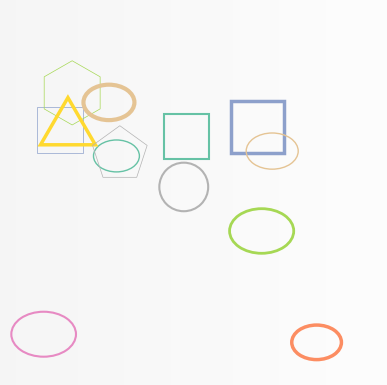[{"shape": "square", "thickness": 1.5, "radius": 0.29, "center": [0.482, 0.645]}, {"shape": "oval", "thickness": 1, "radius": 0.3, "center": [0.301, 0.595]}, {"shape": "oval", "thickness": 2.5, "radius": 0.32, "center": [0.817, 0.111]}, {"shape": "square", "thickness": 2.5, "radius": 0.34, "center": [0.665, 0.671]}, {"shape": "square", "thickness": 0.5, "radius": 0.3, "center": [0.154, 0.663]}, {"shape": "oval", "thickness": 1.5, "radius": 0.42, "center": [0.113, 0.132]}, {"shape": "hexagon", "thickness": 0.5, "radius": 0.42, "center": [0.186, 0.759]}, {"shape": "oval", "thickness": 2, "radius": 0.41, "center": [0.675, 0.4]}, {"shape": "triangle", "thickness": 2.5, "radius": 0.41, "center": [0.175, 0.665]}, {"shape": "oval", "thickness": 1, "radius": 0.34, "center": [0.702, 0.608]}, {"shape": "oval", "thickness": 3, "radius": 0.33, "center": [0.281, 0.734]}, {"shape": "pentagon", "thickness": 0.5, "radius": 0.37, "center": [0.309, 0.599]}, {"shape": "circle", "thickness": 1.5, "radius": 0.32, "center": [0.474, 0.514]}]